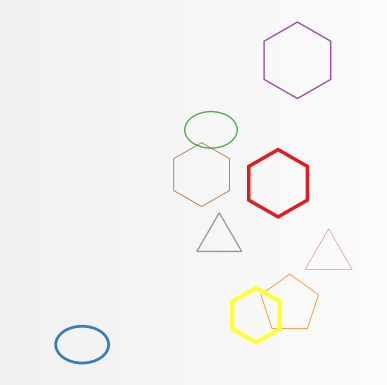[{"shape": "hexagon", "thickness": 2.5, "radius": 0.44, "center": [0.718, 0.524]}, {"shape": "oval", "thickness": 2, "radius": 0.34, "center": [0.212, 0.105]}, {"shape": "oval", "thickness": 1, "radius": 0.34, "center": [0.544, 0.663]}, {"shape": "hexagon", "thickness": 1, "radius": 0.5, "center": [0.767, 0.843]}, {"shape": "pentagon", "thickness": 0.5, "radius": 0.39, "center": [0.748, 0.21]}, {"shape": "hexagon", "thickness": 3, "radius": 0.35, "center": [0.661, 0.181]}, {"shape": "hexagon", "thickness": 0.5, "radius": 0.41, "center": [0.52, 0.547]}, {"shape": "triangle", "thickness": 0.5, "radius": 0.35, "center": [0.848, 0.335]}, {"shape": "triangle", "thickness": 1, "radius": 0.33, "center": [0.566, 0.38]}]